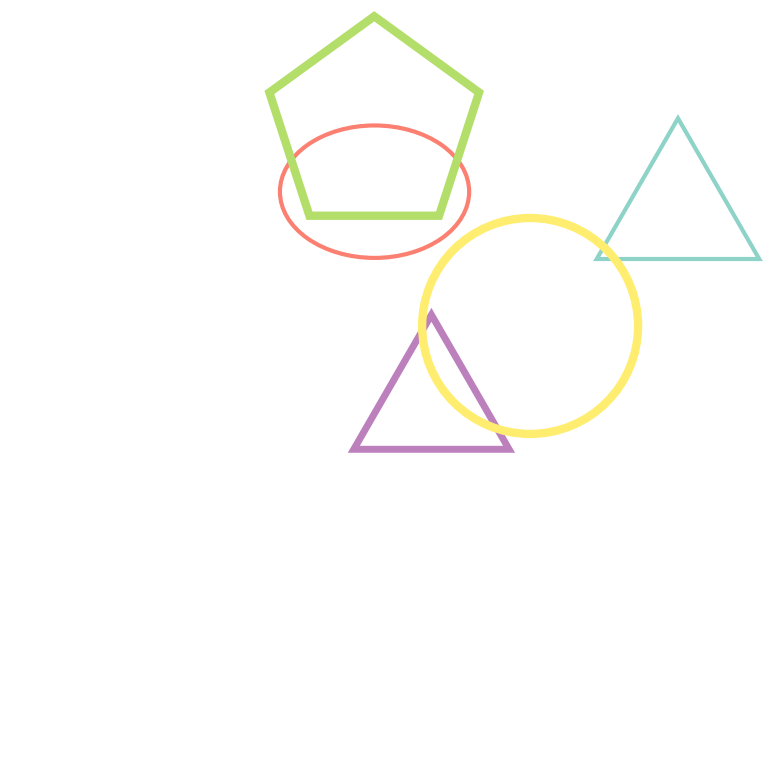[{"shape": "triangle", "thickness": 1.5, "radius": 0.61, "center": [0.88, 0.725]}, {"shape": "oval", "thickness": 1.5, "radius": 0.61, "center": [0.486, 0.751]}, {"shape": "pentagon", "thickness": 3, "radius": 0.72, "center": [0.486, 0.836]}, {"shape": "triangle", "thickness": 2.5, "radius": 0.58, "center": [0.56, 0.475]}, {"shape": "circle", "thickness": 3, "radius": 0.7, "center": [0.688, 0.577]}]